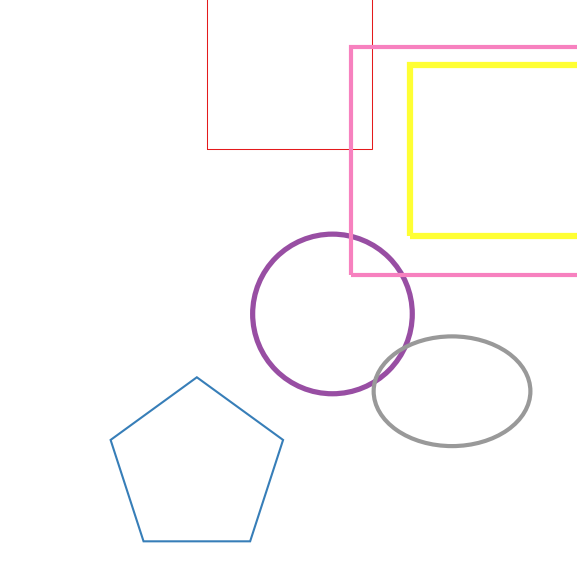[{"shape": "square", "thickness": 0.5, "radius": 0.72, "center": [0.501, 0.885]}, {"shape": "pentagon", "thickness": 1, "radius": 0.79, "center": [0.341, 0.189]}, {"shape": "circle", "thickness": 2.5, "radius": 0.69, "center": [0.576, 0.456]}, {"shape": "square", "thickness": 3, "radius": 0.74, "center": [0.858, 0.738]}, {"shape": "square", "thickness": 2, "radius": 0.99, "center": [0.804, 0.72]}, {"shape": "oval", "thickness": 2, "radius": 0.68, "center": [0.783, 0.322]}]